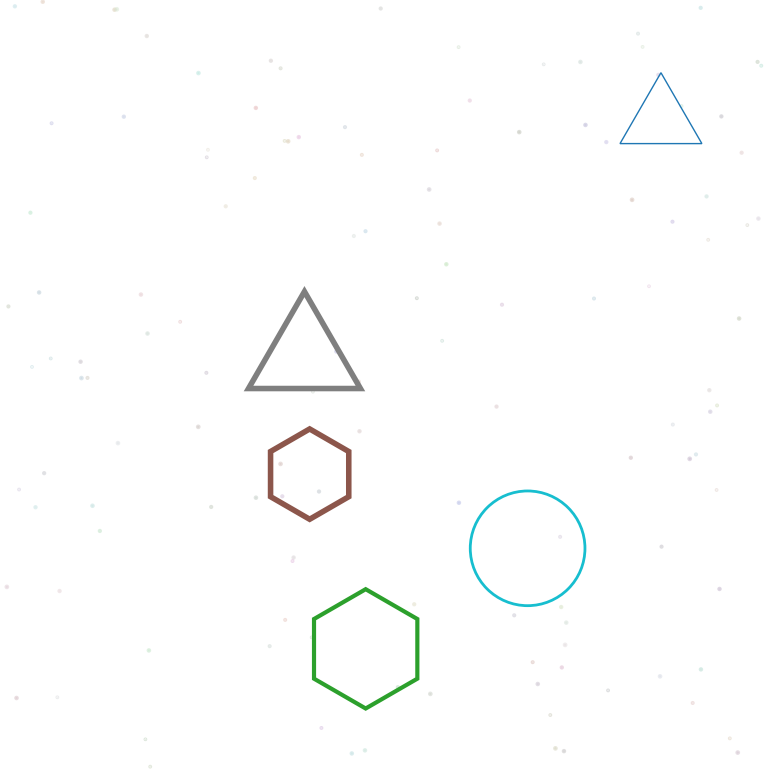[{"shape": "triangle", "thickness": 0.5, "radius": 0.31, "center": [0.858, 0.844]}, {"shape": "hexagon", "thickness": 1.5, "radius": 0.39, "center": [0.475, 0.157]}, {"shape": "hexagon", "thickness": 2, "radius": 0.29, "center": [0.402, 0.384]}, {"shape": "triangle", "thickness": 2, "radius": 0.42, "center": [0.395, 0.537]}, {"shape": "circle", "thickness": 1, "radius": 0.37, "center": [0.685, 0.288]}]